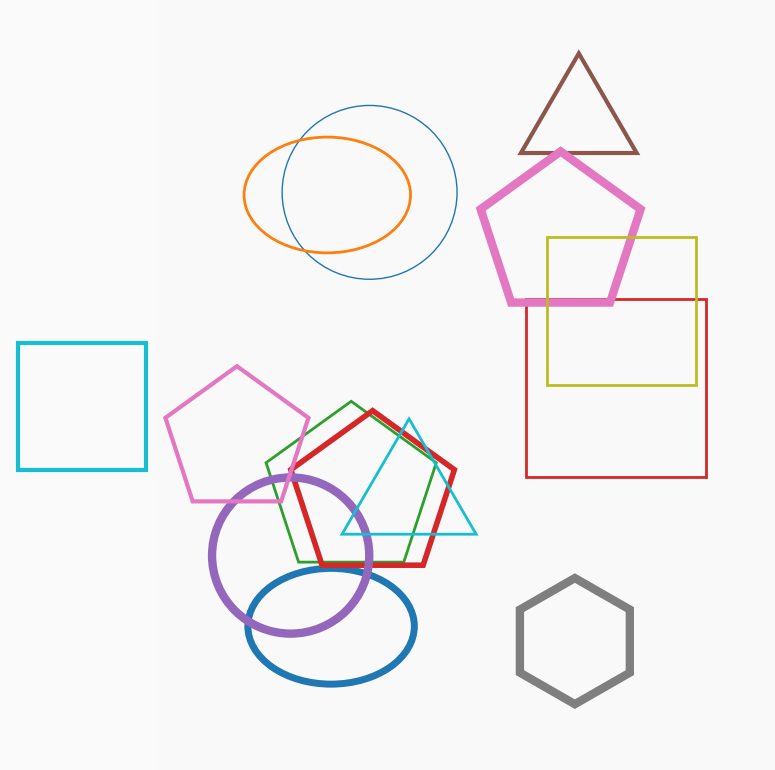[{"shape": "oval", "thickness": 2.5, "radius": 0.54, "center": [0.427, 0.187]}, {"shape": "circle", "thickness": 0.5, "radius": 0.56, "center": [0.477, 0.75]}, {"shape": "oval", "thickness": 1, "radius": 0.54, "center": [0.422, 0.747]}, {"shape": "pentagon", "thickness": 1, "radius": 0.58, "center": [0.453, 0.363]}, {"shape": "square", "thickness": 1, "radius": 0.58, "center": [0.795, 0.497]}, {"shape": "pentagon", "thickness": 2, "radius": 0.55, "center": [0.481, 0.356]}, {"shape": "circle", "thickness": 3, "radius": 0.51, "center": [0.375, 0.279]}, {"shape": "triangle", "thickness": 1.5, "radius": 0.43, "center": [0.747, 0.844]}, {"shape": "pentagon", "thickness": 3, "radius": 0.54, "center": [0.723, 0.695]}, {"shape": "pentagon", "thickness": 1.5, "radius": 0.49, "center": [0.306, 0.427]}, {"shape": "hexagon", "thickness": 3, "radius": 0.41, "center": [0.742, 0.167]}, {"shape": "square", "thickness": 1, "radius": 0.48, "center": [0.802, 0.596]}, {"shape": "triangle", "thickness": 1, "radius": 0.5, "center": [0.528, 0.356]}, {"shape": "square", "thickness": 1.5, "radius": 0.41, "center": [0.106, 0.472]}]